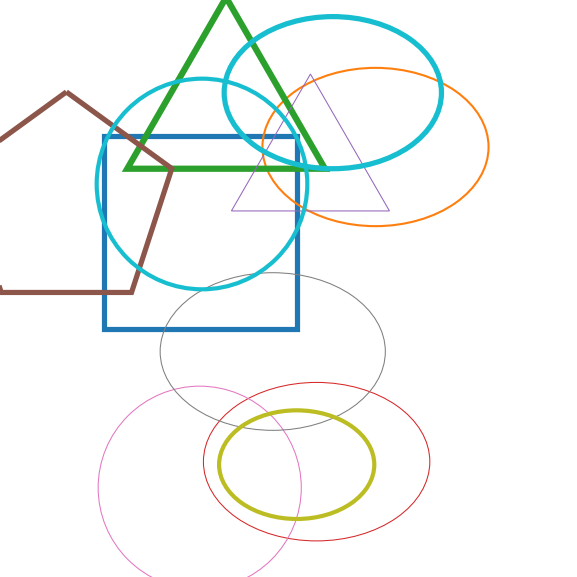[{"shape": "square", "thickness": 2.5, "radius": 0.84, "center": [0.347, 0.596]}, {"shape": "oval", "thickness": 1, "radius": 0.98, "center": [0.65, 0.745]}, {"shape": "triangle", "thickness": 3, "radius": 0.99, "center": [0.392, 0.806]}, {"shape": "oval", "thickness": 0.5, "radius": 0.98, "center": [0.548, 0.2]}, {"shape": "triangle", "thickness": 0.5, "radius": 0.79, "center": [0.538, 0.713]}, {"shape": "pentagon", "thickness": 2.5, "radius": 0.96, "center": [0.115, 0.648]}, {"shape": "circle", "thickness": 0.5, "radius": 0.88, "center": [0.346, 0.155]}, {"shape": "oval", "thickness": 0.5, "radius": 0.97, "center": [0.472, 0.39]}, {"shape": "oval", "thickness": 2, "radius": 0.67, "center": [0.514, 0.195]}, {"shape": "oval", "thickness": 2.5, "radius": 0.94, "center": [0.576, 0.839]}, {"shape": "circle", "thickness": 2, "radius": 0.91, "center": [0.35, 0.681]}]